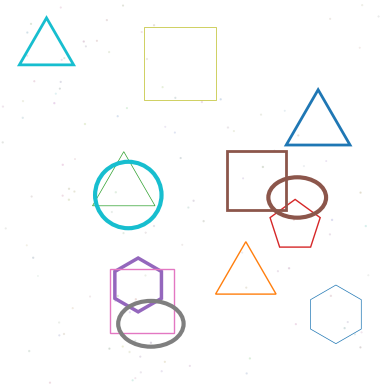[{"shape": "hexagon", "thickness": 0.5, "radius": 0.38, "center": [0.872, 0.183]}, {"shape": "triangle", "thickness": 2, "radius": 0.48, "center": [0.826, 0.671]}, {"shape": "triangle", "thickness": 1, "radius": 0.45, "center": [0.639, 0.281]}, {"shape": "triangle", "thickness": 0.5, "radius": 0.47, "center": [0.321, 0.512]}, {"shape": "pentagon", "thickness": 1, "radius": 0.34, "center": [0.767, 0.414]}, {"shape": "hexagon", "thickness": 2.5, "radius": 0.35, "center": [0.359, 0.26]}, {"shape": "oval", "thickness": 3, "radius": 0.37, "center": [0.772, 0.487]}, {"shape": "square", "thickness": 2, "radius": 0.38, "center": [0.667, 0.531]}, {"shape": "square", "thickness": 1, "radius": 0.41, "center": [0.369, 0.219]}, {"shape": "oval", "thickness": 3, "radius": 0.42, "center": [0.392, 0.159]}, {"shape": "square", "thickness": 0.5, "radius": 0.47, "center": [0.467, 0.835]}, {"shape": "circle", "thickness": 3, "radius": 0.43, "center": [0.333, 0.494]}, {"shape": "triangle", "thickness": 2, "radius": 0.41, "center": [0.121, 0.872]}]